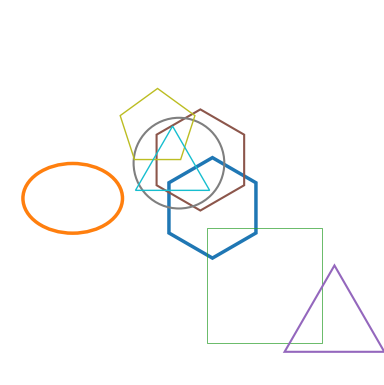[{"shape": "hexagon", "thickness": 2.5, "radius": 0.65, "center": [0.552, 0.46]}, {"shape": "oval", "thickness": 2.5, "radius": 0.65, "center": [0.189, 0.485]}, {"shape": "square", "thickness": 0.5, "radius": 0.75, "center": [0.688, 0.259]}, {"shape": "triangle", "thickness": 1.5, "radius": 0.75, "center": [0.869, 0.161]}, {"shape": "hexagon", "thickness": 1.5, "radius": 0.66, "center": [0.52, 0.585]}, {"shape": "circle", "thickness": 1.5, "radius": 0.59, "center": [0.465, 0.576]}, {"shape": "pentagon", "thickness": 1, "radius": 0.51, "center": [0.409, 0.668]}, {"shape": "triangle", "thickness": 1, "radius": 0.56, "center": [0.448, 0.561]}]